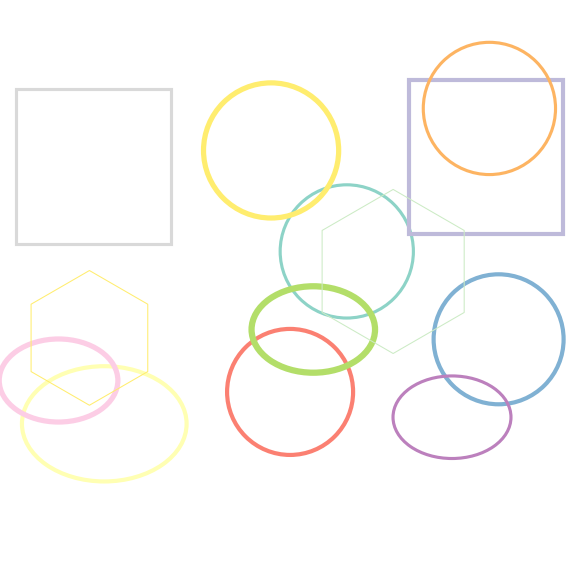[{"shape": "circle", "thickness": 1.5, "radius": 0.58, "center": [0.6, 0.564]}, {"shape": "oval", "thickness": 2, "radius": 0.71, "center": [0.181, 0.265]}, {"shape": "square", "thickness": 2, "radius": 0.66, "center": [0.842, 0.727]}, {"shape": "circle", "thickness": 2, "radius": 0.55, "center": [0.502, 0.32]}, {"shape": "circle", "thickness": 2, "radius": 0.56, "center": [0.863, 0.412]}, {"shape": "circle", "thickness": 1.5, "radius": 0.57, "center": [0.847, 0.811]}, {"shape": "oval", "thickness": 3, "radius": 0.53, "center": [0.543, 0.429]}, {"shape": "oval", "thickness": 2.5, "radius": 0.51, "center": [0.101, 0.34]}, {"shape": "square", "thickness": 1.5, "radius": 0.67, "center": [0.162, 0.711]}, {"shape": "oval", "thickness": 1.5, "radius": 0.51, "center": [0.783, 0.277]}, {"shape": "hexagon", "thickness": 0.5, "radius": 0.71, "center": [0.681, 0.529]}, {"shape": "hexagon", "thickness": 0.5, "radius": 0.58, "center": [0.155, 0.414]}, {"shape": "circle", "thickness": 2.5, "radius": 0.59, "center": [0.469, 0.739]}]